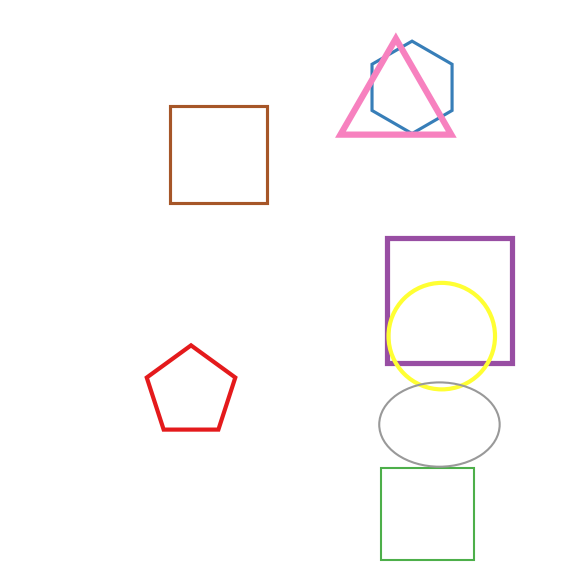[{"shape": "pentagon", "thickness": 2, "radius": 0.4, "center": [0.331, 0.32]}, {"shape": "hexagon", "thickness": 1.5, "radius": 0.4, "center": [0.713, 0.848]}, {"shape": "square", "thickness": 1, "radius": 0.4, "center": [0.74, 0.109]}, {"shape": "square", "thickness": 2.5, "radius": 0.54, "center": [0.779, 0.479]}, {"shape": "circle", "thickness": 2, "radius": 0.46, "center": [0.765, 0.417]}, {"shape": "square", "thickness": 1.5, "radius": 0.42, "center": [0.379, 0.731]}, {"shape": "triangle", "thickness": 3, "radius": 0.55, "center": [0.685, 0.821]}, {"shape": "oval", "thickness": 1, "radius": 0.52, "center": [0.761, 0.264]}]